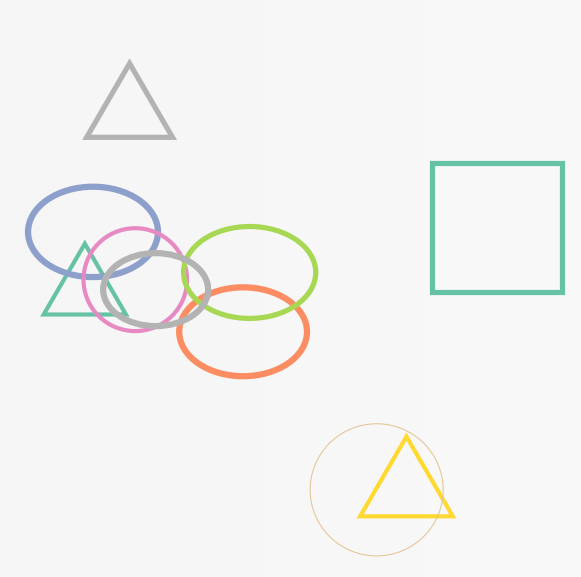[{"shape": "triangle", "thickness": 2, "radius": 0.41, "center": [0.146, 0.495]}, {"shape": "square", "thickness": 2.5, "radius": 0.56, "center": [0.854, 0.605]}, {"shape": "oval", "thickness": 3, "radius": 0.55, "center": [0.418, 0.425]}, {"shape": "oval", "thickness": 3, "radius": 0.56, "center": [0.16, 0.598]}, {"shape": "circle", "thickness": 2, "radius": 0.45, "center": [0.233, 0.515]}, {"shape": "oval", "thickness": 2.5, "radius": 0.57, "center": [0.429, 0.527]}, {"shape": "triangle", "thickness": 2, "radius": 0.46, "center": [0.699, 0.151]}, {"shape": "circle", "thickness": 0.5, "radius": 0.57, "center": [0.648, 0.151]}, {"shape": "oval", "thickness": 3, "radius": 0.45, "center": [0.268, 0.498]}, {"shape": "triangle", "thickness": 2.5, "radius": 0.43, "center": [0.223, 0.804]}]